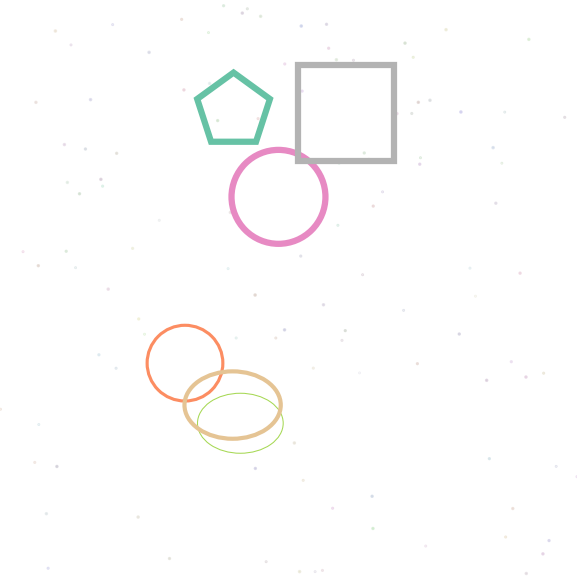[{"shape": "pentagon", "thickness": 3, "radius": 0.33, "center": [0.404, 0.807]}, {"shape": "circle", "thickness": 1.5, "radius": 0.33, "center": [0.32, 0.37]}, {"shape": "circle", "thickness": 3, "radius": 0.41, "center": [0.482, 0.658]}, {"shape": "oval", "thickness": 0.5, "radius": 0.37, "center": [0.416, 0.266]}, {"shape": "oval", "thickness": 2, "radius": 0.42, "center": [0.403, 0.298]}, {"shape": "square", "thickness": 3, "radius": 0.42, "center": [0.598, 0.804]}]